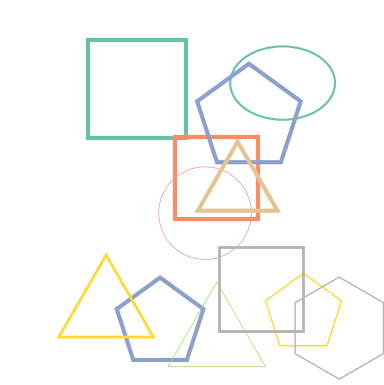[{"shape": "oval", "thickness": 1.5, "radius": 0.68, "center": [0.734, 0.784]}, {"shape": "square", "thickness": 3, "radius": 0.64, "center": [0.357, 0.768]}, {"shape": "square", "thickness": 3, "radius": 0.54, "center": [0.563, 0.538]}, {"shape": "pentagon", "thickness": 3, "radius": 0.71, "center": [0.647, 0.693]}, {"shape": "pentagon", "thickness": 3, "radius": 0.59, "center": [0.416, 0.161]}, {"shape": "circle", "thickness": 0.5, "radius": 0.6, "center": [0.533, 0.446]}, {"shape": "triangle", "thickness": 0.5, "radius": 0.73, "center": [0.563, 0.121]}, {"shape": "triangle", "thickness": 2, "radius": 0.71, "center": [0.276, 0.195]}, {"shape": "pentagon", "thickness": 1, "radius": 0.52, "center": [0.788, 0.186]}, {"shape": "triangle", "thickness": 3, "radius": 0.6, "center": [0.617, 0.513]}, {"shape": "hexagon", "thickness": 1, "radius": 0.66, "center": [0.881, 0.148]}, {"shape": "square", "thickness": 2, "radius": 0.54, "center": [0.679, 0.249]}]